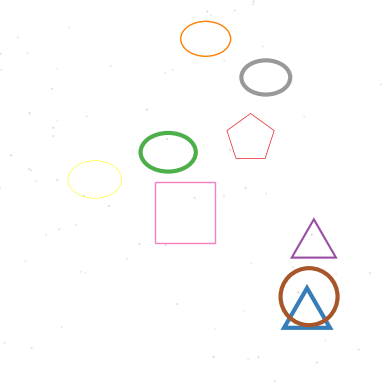[{"shape": "pentagon", "thickness": 0.5, "radius": 0.32, "center": [0.651, 0.641]}, {"shape": "triangle", "thickness": 3, "radius": 0.34, "center": [0.797, 0.183]}, {"shape": "oval", "thickness": 3, "radius": 0.36, "center": [0.437, 0.605]}, {"shape": "triangle", "thickness": 1.5, "radius": 0.33, "center": [0.815, 0.364]}, {"shape": "oval", "thickness": 1, "radius": 0.32, "center": [0.534, 0.899]}, {"shape": "oval", "thickness": 0.5, "radius": 0.35, "center": [0.246, 0.534]}, {"shape": "circle", "thickness": 3, "radius": 0.37, "center": [0.803, 0.229]}, {"shape": "square", "thickness": 1, "radius": 0.39, "center": [0.481, 0.448]}, {"shape": "oval", "thickness": 3, "radius": 0.32, "center": [0.69, 0.799]}]